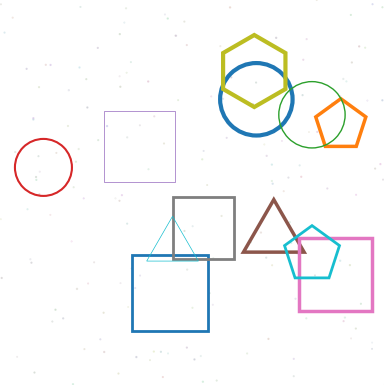[{"shape": "circle", "thickness": 3, "radius": 0.47, "center": [0.666, 0.742]}, {"shape": "square", "thickness": 2, "radius": 0.5, "center": [0.441, 0.239]}, {"shape": "pentagon", "thickness": 2.5, "radius": 0.34, "center": [0.885, 0.675]}, {"shape": "circle", "thickness": 1, "radius": 0.43, "center": [0.81, 0.702]}, {"shape": "circle", "thickness": 1.5, "radius": 0.37, "center": [0.113, 0.565]}, {"shape": "square", "thickness": 0.5, "radius": 0.46, "center": [0.362, 0.62]}, {"shape": "triangle", "thickness": 2.5, "radius": 0.45, "center": [0.711, 0.391]}, {"shape": "square", "thickness": 2.5, "radius": 0.47, "center": [0.872, 0.287]}, {"shape": "square", "thickness": 2, "radius": 0.4, "center": [0.529, 0.408]}, {"shape": "hexagon", "thickness": 3, "radius": 0.47, "center": [0.66, 0.816]}, {"shape": "pentagon", "thickness": 2, "radius": 0.38, "center": [0.81, 0.339]}, {"shape": "triangle", "thickness": 0.5, "radius": 0.39, "center": [0.448, 0.361]}]